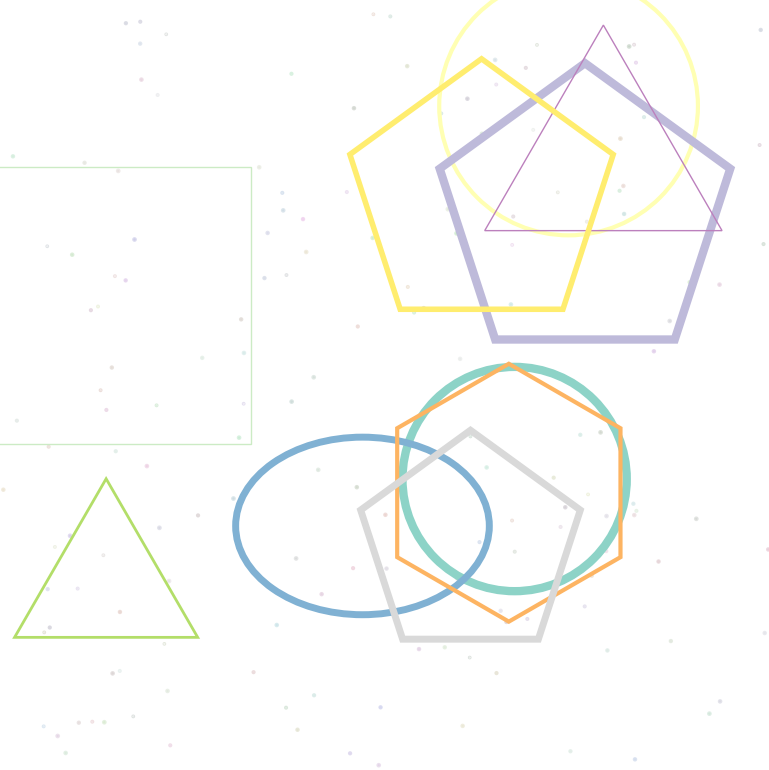[{"shape": "circle", "thickness": 3, "radius": 0.73, "center": [0.668, 0.378]}, {"shape": "circle", "thickness": 1.5, "radius": 0.84, "center": [0.738, 0.862]}, {"shape": "pentagon", "thickness": 3, "radius": 0.99, "center": [0.76, 0.72]}, {"shape": "oval", "thickness": 2.5, "radius": 0.82, "center": [0.471, 0.317]}, {"shape": "hexagon", "thickness": 1.5, "radius": 0.84, "center": [0.661, 0.36]}, {"shape": "triangle", "thickness": 1, "radius": 0.69, "center": [0.138, 0.241]}, {"shape": "pentagon", "thickness": 2.5, "radius": 0.75, "center": [0.611, 0.291]}, {"shape": "triangle", "thickness": 0.5, "radius": 0.89, "center": [0.784, 0.789]}, {"shape": "square", "thickness": 0.5, "radius": 0.9, "center": [0.147, 0.604]}, {"shape": "pentagon", "thickness": 2, "radius": 0.9, "center": [0.625, 0.744]}]